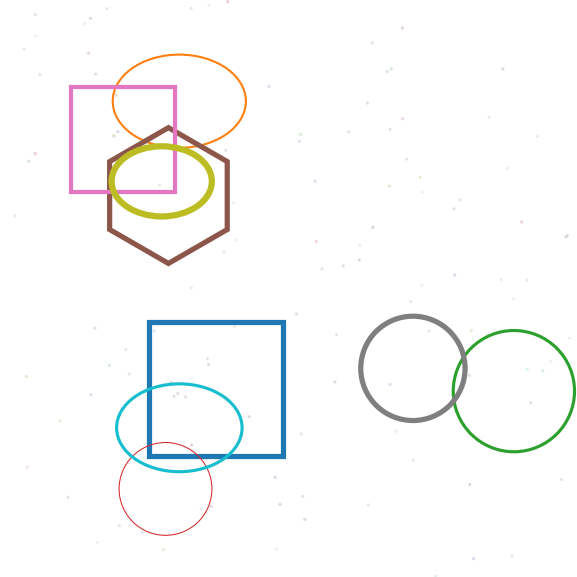[{"shape": "square", "thickness": 2.5, "radius": 0.58, "center": [0.374, 0.325]}, {"shape": "oval", "thickness": 1, "radius": 0.58, "center": [0.31, 0.824]}, {"shape": "circle", "thickness": 1.5, "radius": 0.52, "center": [0.89, 0.322]}, {"shape": "circle", "thickness": 0.5, "radius": 0.4, "center": [0.287, 0.153]}, {"shape": "hexagon", "thickness": 2.5, "radius": 0.59, "center": [0.292, 0.661]}, {"shape": "square", "thickness": 2, "radius": 0.45, "center": [0.213, 0.757]}, {"shape": "circle", "thickness": 2.5, "radius": 0.45, "center": [0.715, 0.361]}, {"shape": "oval", "thickness": 3, "radius": 0.43, "center": [0.28, 0.685]}, {"shape": "oval", "thickness": 1.5, "radius": 0.54, "center": [0.311, 0.258]}]